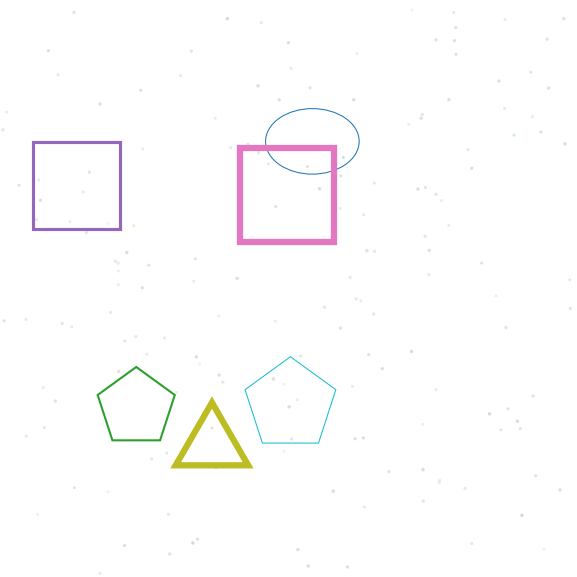[{"shape": "oval", "thickness": 0.5, "radius": 0.41, "center": [0.541, 0.754]}, {"shape": "pentagon", "thickness": 1, "radius": 0.35, "center": [0.236, 0.293]}, {"shape": "square", "thickness": 1.5, "radius": 0.37, "center": [0.132, 0.678]}, {"shape": "square", "thickness": 3, "radius": 0.41, "center": [0.496, 0.661]}, {"shape": "triangle", "thickness": 3, "radius": 0.36, "center": [0.367, 0.23]}, {"shape": "pentagon", "thickness": 0.5, "radius": 0.41, "center": [0.503, 0.299]}]